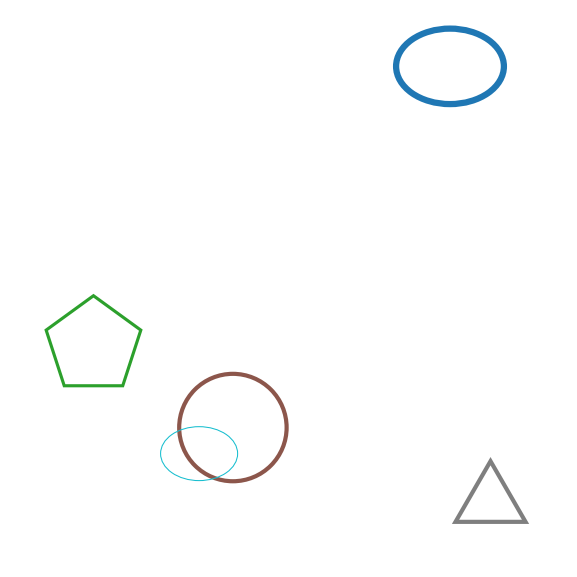[{"shape": "oval", "thickness": 3, "radius": 0.47, "center": [0.779, 0.884]}, {"shape": "pentagon", "thickness": 1.5, "radius": 0.43, "center": [0.162, 0.401]}, {"shape": "circle", "thickness": 2, "radius": 0.47, "center": [0.403, 0.259]}, {"shape": "triangle", "thickness": 2, "radius": 0.35, "center": [0.849, 0.131]}, {"shape": "oval", "thickness": 0.5, "radius": 0.33, "center": [0.345, 0.214]}]